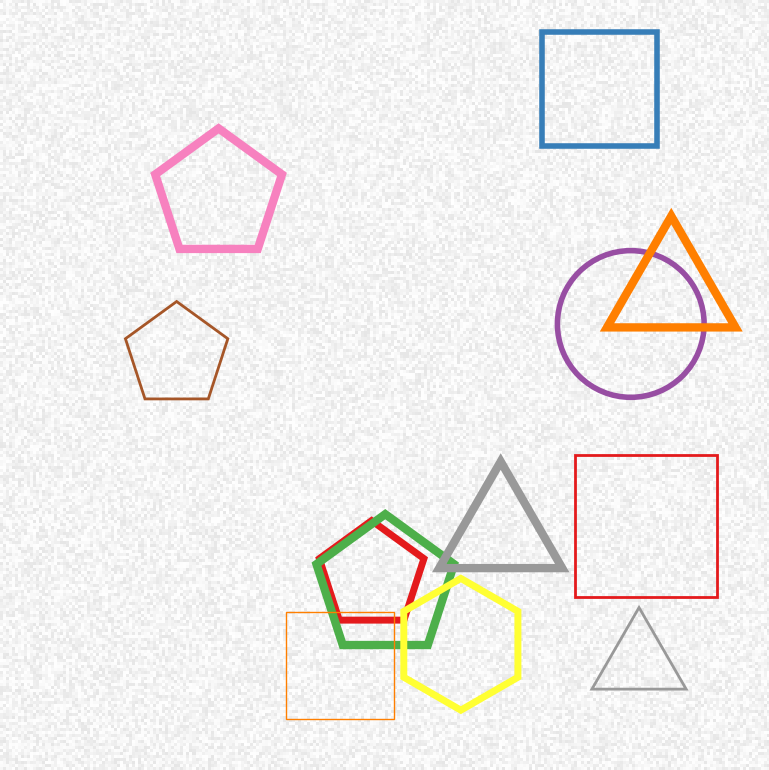[{"shape": "square", "thickness": 1, "radius": 0.46, "center": [0.839, 0.317]}, {"shape": "pentagon", "thickness": 2.5, "radius": 0.36, "center": [0.483, 0.252]}, {"shape": "square", "thickness": 2, "radius": 0.37, "center": [0.779, 0.885]}, {"shape": "pentagon", "thickness": 3, "radius": 0.47, "center": [0.5, 0.238]}, {"shape": "circle", "thickness": 2, "radius": 0.48, "center": [0.819, 0.579]}, {"shape": "triangle", "thickness": 3, "radius": 0.48, "center": [0.872, 0.623]}, {"shape": "square", "thickness": 0.5, "radius": 0.35, "center": [0.442, 0.136]}, {"shape": "hexagon", "thickness": 2.5, "radius": 0.43, "center": [0.599, 0.163]}, {"shape": "pentagon", "thickness": 1, "radius": 0.35, "center": [0.229, 0.538]}, {"shape": "pentagon", "thickness": 3, "radius": 0.43, "center": [0.284, 0.747]}, {"shape": "triangle", "thickness": 1, "radius": 0.35, "center": [0.83, 0.14]}, {"shape": "triangle", "thickness": 3, "radius": 0.46, "center": [0.65, 0.308]}]